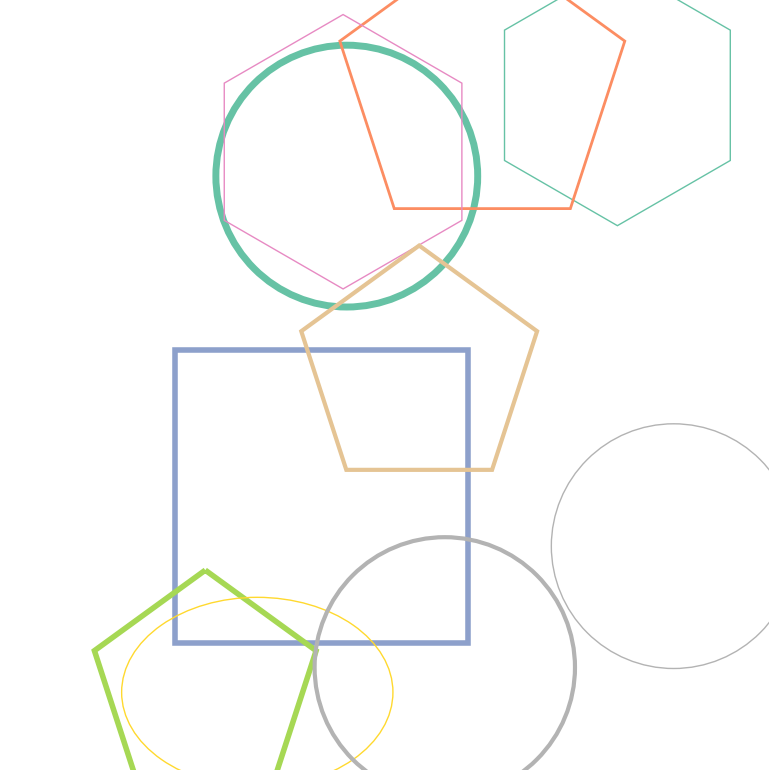[{"shape": "circle", "thickness": 2.5, "radius": 0.85, "center": [0.45, 0.771]}, {"shape": "hexagon", "thickness": 0.5, "radius": 0.85, "center": [0.802, 0.876]}, {"shape": "pentagon", "thickness": 1, "radius": 0.97, "center": [0.626, 0.886]}, {"shape": "square", "thickness": 2, "radius": 0.95, "center": [0.417, 0.356]}, {"shape": "hexagon", "thickness": 0.5, "radius": 0.89, "center": [0.446, 0.803]}, {"shape": "pentagon", "thickness": 2, "radius": 0.76, "center": [0.267, 0.108]}, {"shape": "oval", "thickness": 0.5, "radius": 0.88, "center": [0.334, 0.101]}, {"shape": "pentagon", "thickness": 1.5, "radius": 0.81, "center": [0.544, 0.52]}, {"shape": "circle", "thickness": 1.5, "radius": 0.85, "center": [0.578, 0.133]}, {"shape": "circle", "thickness": 0.5, "radius": 0.79, "center": [0.875, 0.291]}]